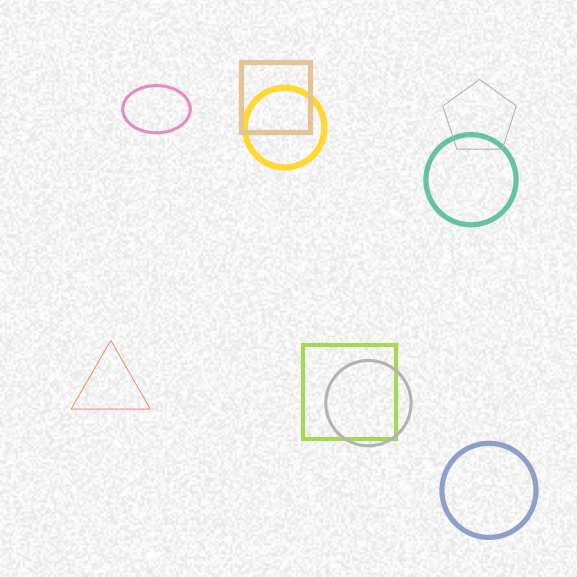[{"shape": "circle", "thickness": 2.5, "radius": 0.39, "center": [0.816, 0.688]}, {"shape": "triangle", "thickness": 0.5, "radius": 0.4, "center": [0.192, 0.33]}, {"shape": "circle", "thickness": 2.5, "radius": 0.41, "center": [0.847, 0.15]}, {"shape": "oval", "thickness": 1.5, "radius": 0.29, "center": [0.271, 0.81]}, {"shape": "square", "thickness": 2, "radius": 0.4, "center": [0.606, 0.321]}, {"shape": "circle", "thickness": 3, "radius": 0.34, "center": [0.493, 0.778]}, {"shape": "square", "thickness": 2.5, "radius": 0.3, "center": [0.477, 0.831]}, {"shape": "pentagon", "thickness": 0.5, "radius": 0.33, "center": [0.83, 0.795]}, {"shape": "circle", "thickness": 1.5, "radius": 0.37, "center": [0.638, 0.301]}]